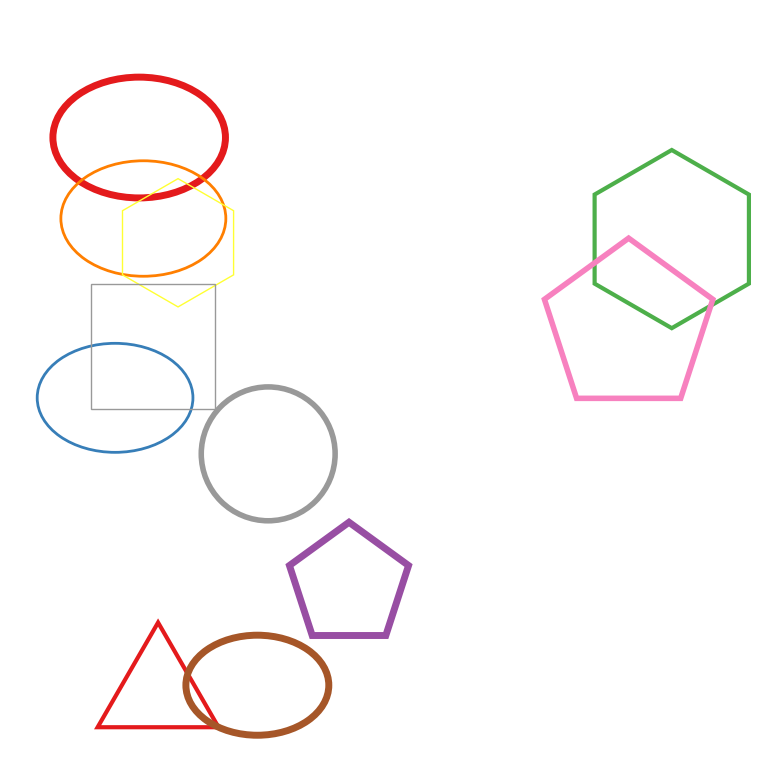[{"shape": "oval", "thickness": 2.5, "radius": 0.56, "center": [0.181, 0.821]}, {"shape": "triangle", "thickness": 1.5, "radius": 0.45, "center": [0.205, 0.101]}, {"shape": "oval", "thickness": 1, "radius": 0.51, "center": [0.149, 0.483]}, {"shape": "hexagon", "thickness": 1.5, "radius": 0.58, "center": [0.872, 0.689]}, {"shape": "pentagon", "thickness": 2.5, "radius": 0.41, "center": [0.453, 0.24]}, {"shape": "oval", "thickness": 1, "radius": 0.54, "center": [0.186, 0.716]}, {"shape": "hexagon", "thickness": 0.5, "radius": 0.42, "center": [0.231, 0.685]}, {"shape": "oval", "thickness": 2.5, "radius": 0.46, "center": [0.334, 0.11]}, {"shape": "pentagon", "thickness": 2, "radius": 0.57, "center": [0.816, 0.576]}, {"shape": "circle", "thickness": 2, "radius": 0.43, "center": [0.348, 0.411]}, {"shape": "square", "thickness": 0.5, "radius": 0.41, "center": [0.199, 0.55]}]